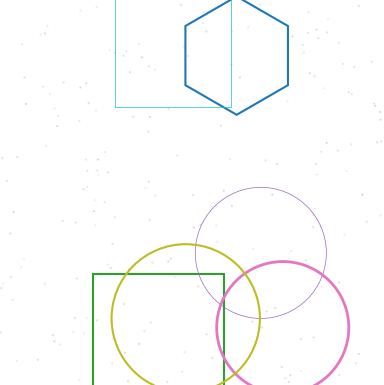[{"shape": "hexagon", "thickness": 1.5, "radius": 0.77, "center": [0.615, 0.856]}, {"shape": "square", "thickness": 1.5, "radius": 0.85, "center": [0.411, 0.119]}, {"shape": "circle", "thickness": 0.5, "radius": 0.85, "center": [0.677, 0.343]}, {"shape": "circle", "thickness": 2, "radius": 0.86, "center": [0.734, 0.149]}, {"shape": "circle", "thickness": 1.5, "radius": 0.96, "center": [0.482, 0.173]}, {"shape": "square", "thickness": 0.5, "radius": 0.75, "center": [0.448, 0.873]}]